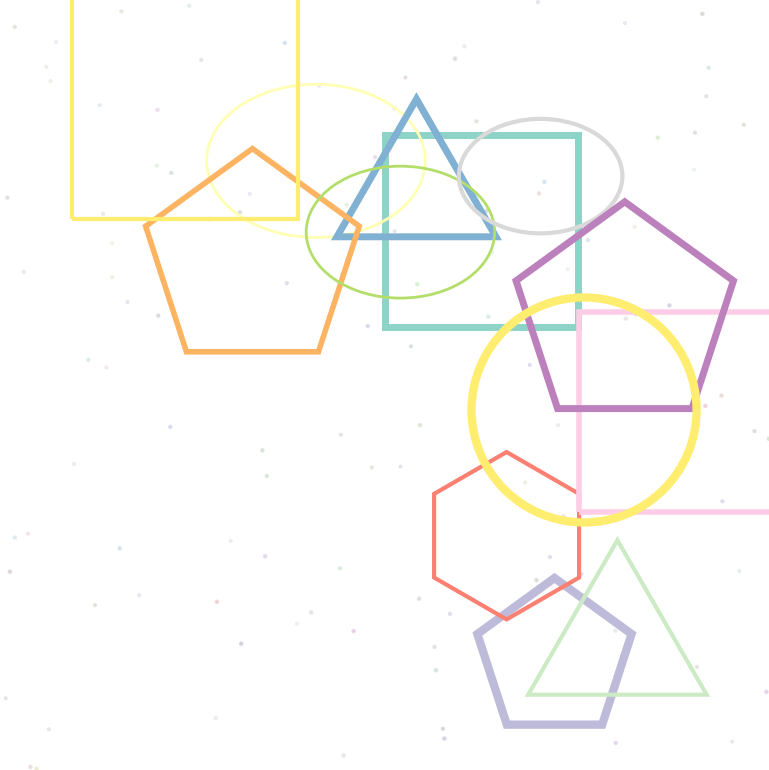[{"shape": "square", "thickness": 2.5, "radius": 0.63, "center": [0.626, 0.7]}, {"shape": "oval", "thickness": 1, "radius": 0.71, "center": [0.41, 0.791]}, {"shape": "pentagon", "thickness": 3, "radius": 0.53, "center": [0.72, 0.144]}, {"shape": "hexagon", "thickness": 1.5, "radius": 0.54, "center": [0.658, 0.304]}, {"shape": "triangle", "thickness": 2.5, "radius": 0.6, "center": [0.541, 0.752]}, {"shape": "pentagon", "thickness": 2, "radius": 0.73, "center": [0.328, 0.661]}, {"shape": "oval", "thickness": 1, "radius": 0.61, "center": [0.52, 0.699]}, {"shape": "square", "thickness": 2, "radius": 0.65, "center": [0.882, 0.465]}, {"shape": "oval", "thickness": 1.5, "radius": 0.53, "center": [0.702, 0.771]}, {"shape": "pentagon", "thickness": 2.5, "radius": 0.74, "center": [0.811, 0.589]}, {"shape": "triangle", "thickness": 1.5, "radius": 0.67, "center": [0.802, 0.165]}, {"shape": "circle", "thickness": 3, "radius": 0.73, "center": [0.759, 0.468]}, {"shape": "square", "thickness": 1.5, "radius": 0.73, "center": [0.24, 0.862]}]